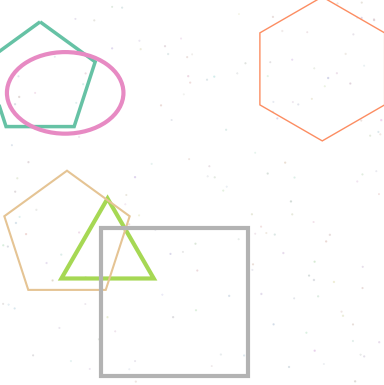[{"shape": "pentagon", "thickness": 2.5, "radius": 0.75, "center": [0.104, 0.793]}, {"shape": "hexagon", "thickness": 1, "radius": 0.94, "center": [0.837, 0.821]}, {"shape": "oval", "thickness": 3, "radius": 0.76, "center": [0.169, 0.759]}, {"shape": "triangle", "thickness": 3, "radius": 0.69, "center": [0.279, 0.346]}, {"shape": "pentagon", "thickness": 1.5, "radius": 0.86, "center": [0.174, 0.385]}, {"shape": "square", "thickness": 3, "radius": 0.96, "center": [0.454, 0.216]}]